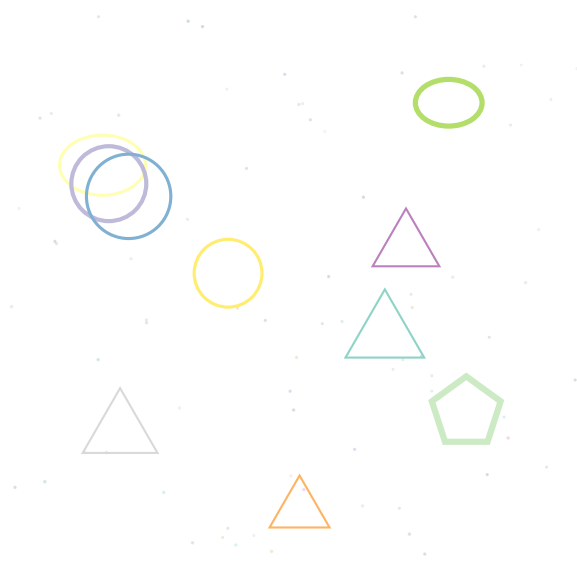[{"shape": "triangle", "thickness": 1, "radius": 0.39, "center": [0.666, 0.419]}, {"shape": "oval", "thickness": 1.5, "radius": 0.37, "center": [0.178, 0.713]}, {"shape": "circle", "thickness": 2, "radius": 0.32, "center": [0.188, 0.681]}, {"shape": "circle", "thickness": 1.5, "radius": 0.37, "center": [0.223, 0.659]}, {"shape": "triangle", "thickness": 1, "radius": 0.3, "center": [0.519, 0.116]}, {"shape": "oval", "thickness": 2.5, "radius": 0.29, "center": [0.777, 0.821]}, {"shape": "triangle", "thickness": 1, "radius": 0.37, "center": [0.208, 0.252]}, {"shape": "triangle", "thickness": 1, "radius": 0.33, "center": [0.703, 0.571]}, {"shape": "pentagon", "thickness": 3, "radius": 0.31, "center": [0.807, 0.285]}, {"shape": "circle", "thickness": 1.5, "radius": 0.29, "center": [0.395, 0.526]}]